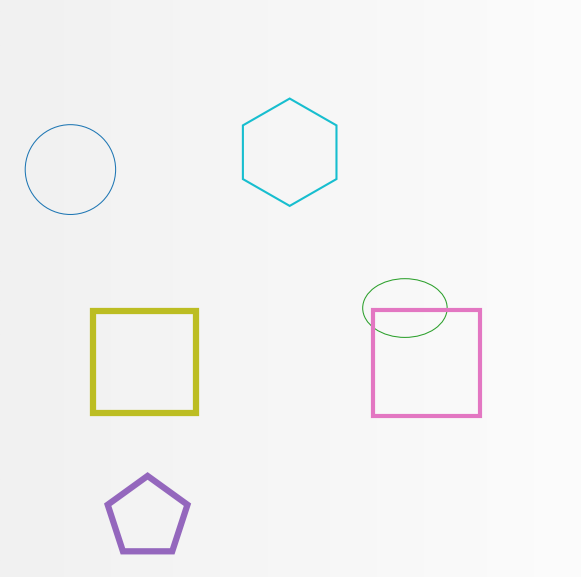[{"shape": "circle", "thickness": 0.5, "radius": 0.39, "center": [0.121, 0.706]}, {"shape": "oval", "thickness": 0.5, "radius": 0.36, "center": [0.697, 0.466]}, {"shape": "pentagon", "thickness": 3, "radius": 0.36, "center": [0.254, 0.103]}, {"shape": "square", "thickness": 2, "radius": 0.46, "center": [0.734, 0.371]}, {"shape": "square", "thickness": 3, "radius": 0.44, "center": [0.249, 0.373]}, {"shape": "hexagon", "thickness": 1, "radius": 0.46, "center": [0.498, 0.736]}]